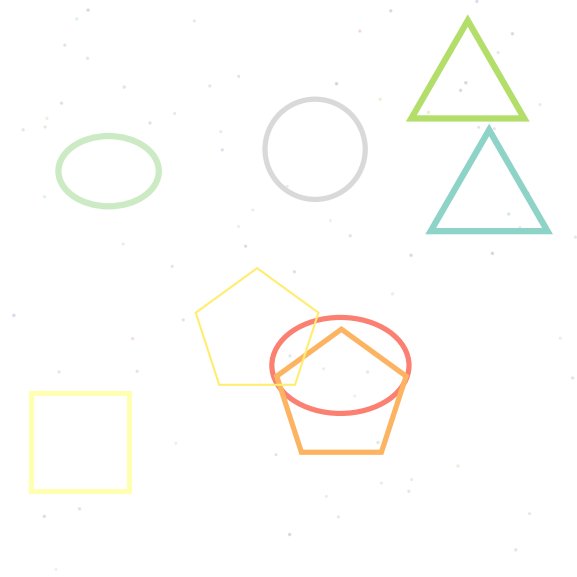[{"shape": "triangle", "thickness": 3, "radius": 0.58, "center": [0.847, 0.657]}, {"shape": "square", "thickness": 2.5, "radius": 0.43, "center": [0.138, 0.234]}, {"shape": "oval", "thickness": 2.5, "radius": 0.59, "center": [0.589, 0.366]}, {"shape": "pentagon", "thickness": 2.5, "radius": 0.59, "center": [0.591, 0.311]}, {"shape": "triangle", "thickness": 3, "radius": 0.56, "center": [0.81, 0.851]}, {"shape": "circle", "thickness": 2.5, "radius": 0.43, "center": [0.546, 0.741]}, {"shape": "oval", "thickness": 3, "radius": 0.43, "center": [0.188, 0.703]}, {"shape": "pentagon", "thickness": 1, "radius": 0.56, "center": [0.445, 0.423]}]